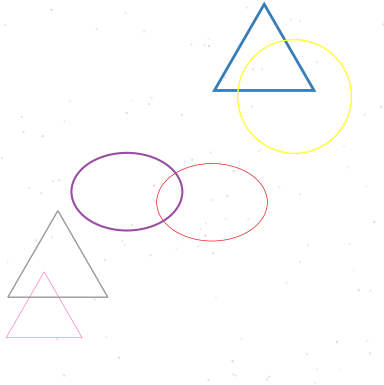[{"shape": "oval", "thickness": 0.5, "radius": 0.72, "center": [0.551, 0.475]}, {"shape": "triangle", "thickness": 2, "radius": 0.75, "center": [0.686, 0.84]}, {"shape": "oval", "thickness": 1.5, "radius": 0.72, "center": [0.33, 0.502]}, {"shape": "circle", "thickness": 1, "radius": 0.74, "center": [0.765, 0.749]}, {"shape": "triangle", "thickness": 0.5, "radius": 0.57, "center": [0.115, 0.18]}, {"shape": "triangle", "thickness": 1, "radius": 0.75, "center": [0.15, 0.303]}]